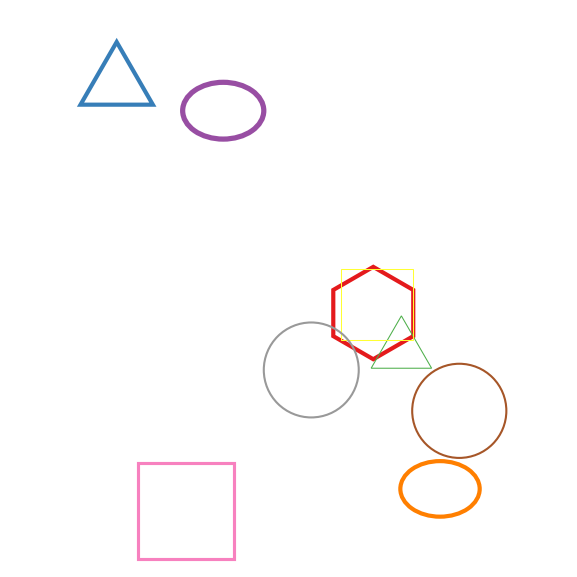[{"shape": "hexagon", "thickness": 2, "radius": 0.4, "center": [0.646, 0.457]}, {"shape": "triangle", "thickness": 2, "radius": 0.36, "center": [0.202, 0.854]}, {"shape": "triangle", "thickness": 0.5, "radius": 0.3, "center": [0.695, 0.392]}, {"shape": "oval", "thickness": 2.5, "radius": 0.35, "center": [0.387, 0.807]}, {"shape": "oval", "thickness": 2, "radius": 0.34, "center": [0.762, 0.153]}, {"shape": "square", "thickness": 0.5, "radius": 0.31, "center": [0.653, 0.472]}, {"shape": "circle", "thickness": 1, "radius": 0.41, "center": [0.795, 0.288]}, {"shape": "square", "thickness": 1.5, "radius": 0.42, "center": [0.322, 0.115]}, {"shape": "circle", "thickness": 1, "radius": 0.41, "center": [0.539, 0.359]}]